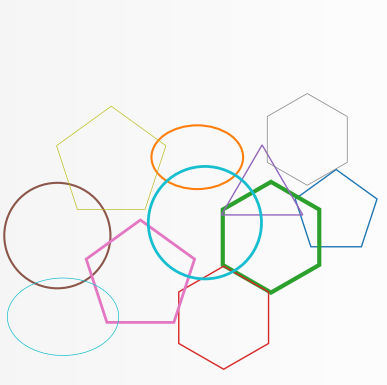[{"shape": "pentagon", "thickness": 1, "radius": 0.55, "center": [0.867, 0.449]}, {"shape": "oval", "thickness": 1.5, "radius": 0.59, "center": [0.509, 0.592]}, {"shape": "hexagon", "thickness": 3, "radius": 0.72, "center": [0.699, 0.384]}, {"shape": "hexagon", "thickness": 1, "radius": 0.67, "center": [0.577, 0.175]}, {"shape": "triangle", "thickness": 1, "radius": 0.61, "center": [0.676, 0.502]}, {"shape": "circle", "thickness": 1.5, "radius": 0.68, "center": [0.148, 0.388]}, {"shape": "pentagon", "thickness": 2, "radius": 0.73, "center": [0.362, 0.282]}, {"shape": "hexagon", "thickness": 0.5, "radius": 0.6, "center": [0.793, 0.638]}, {"shape": "pentagon", "thickness": 0.5, "radius": 0.74, "center": [0.287, 0.576]}, {"shape": "circle", "thickness": 2, "radius": 0.73, "center": [0.529, 0.422]}, {"shape": "oval", "thickness": 0.5, "radius": 0.72, "center": [0.163, 0.177]}]